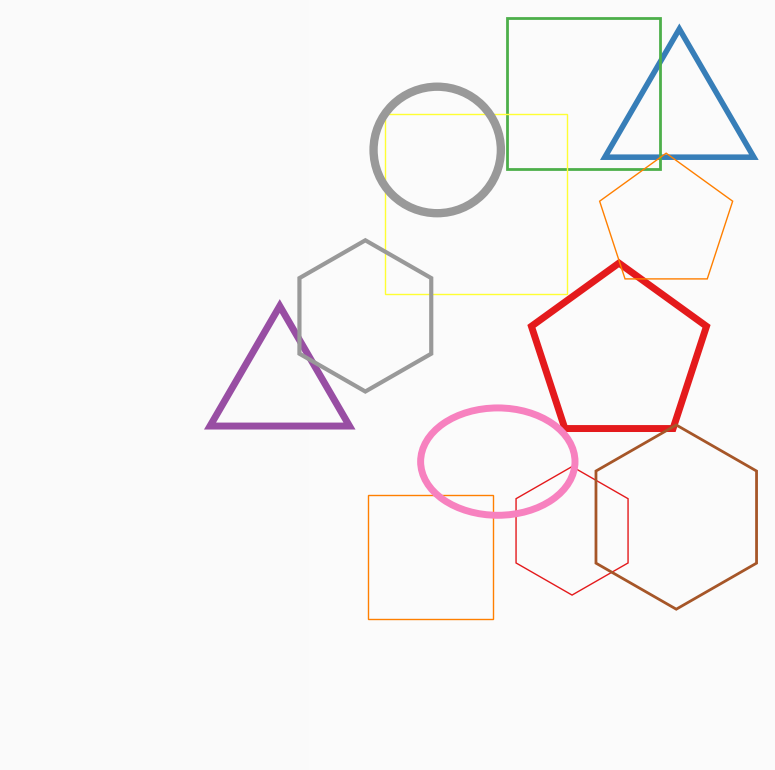[{"shape": "hexagon", "thickness": 0.5, "radius": 0.42, "center": [0.738, 0.311]}, {"shape": "pentagon", "thickness": 2.5, "radius": 0.59, "center": [0.799, 0.54]}, {"shape": "triangle", "thickness": 2, "radius": 0.56, "center": [0.877, 0.851]}, {"shape": "square", "thickness": 1, "radius": 0.49, "center": [0.753, 0.878]}, {"shape": "triangle", "thickness": 2.5, "radius": 0.52, "center": [0.361, 0.499]}, {"shape": "square", "thickness": 0.5, "radius": 0.4, "center": [0.556, 0.276]}, {"shape": "pentagon", "thickness": 0.5, "radius": 0.45, "center": [0.86, 0.711]}, {"shape": "square", "thickness": 0.5, "radius": 0.59, "center": [0.614, 0.735]}, {"shape": "hexagon", "thickness": 1, "radius": 0.6, "center": [0.873, 0.328]}, {"shape": "oval", "thickness": 2.5, "radius": 0.5, "center": [0.642, 0.401]}, {"shape": "hexagon", "thickness": 1.5, "radius": 0.49, "center": [0.471, 0.59]}, {"shape": "circle", "thickness": 3, "radius": 0.41, "center": [0.564, 0.805]}]